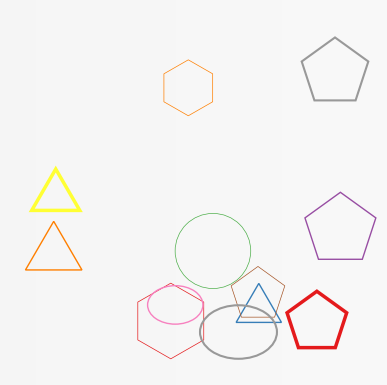[{"shape": "hexagon", "thickness": 0.5, "radius": 0.49, "center": [0.441, 0.166]}, {"shape": "pentagon", "thickness": 2.5, "radius": 0.4, "center": [0.818, 0.163]}, {"shape": "triangle", "thickness": 1, "radius": 0.34, "center": [0.668, 0.196]}, {"shape": "circle", "thickness": 0.5, "radius": 0.49, "center": [0.55, 0.348]}, {"shape": "pentagon", "thickness": 1, "radius": 0.48, "center": [0.878, 0.404]}, {"shape": "triangle", "thickness": 1, "radius": 0.42, "center": [0.139, 0.341]}, {"shape": "hexagon", "thickness": 0.5, "radius": 0.36, "center": [0.486, 0.772]}, {"shape": "triangle", "thickness": 2.5, "radius": 0.36, "center": [0.144, 0.489]}, {"shape": "pentagon", "thickness": 0.5, "radius": 0.36, "center": [0.666, 0.235]}, {"shape": "oval", "thickness": 1, "radius": 0.36, "center": [0.452, 0.208]}, {"shape": "pentagon", "thickness": 1.5, "radius": 0.45, "center": [0.865, 0.812]}, {"shape": "oval", "thickness": 1.5, "radius": 0.5, "center": [0.615, 0.138]}]